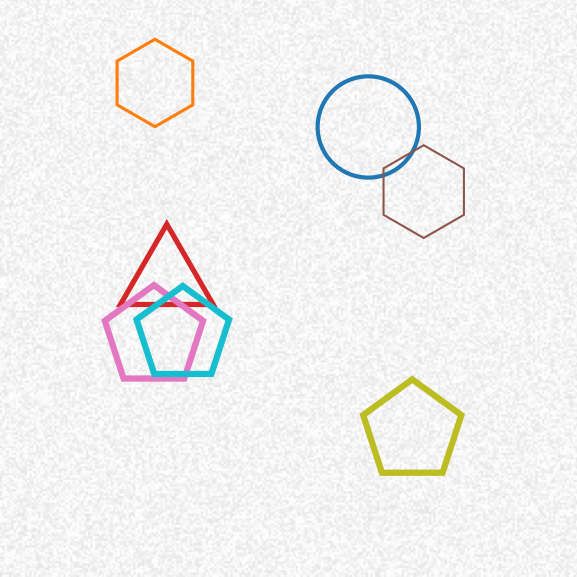[{"shape": "circle", "thickness": 2, "radius": 0.44, "center": [0.638, 0.779]}, {"shape": "hexagon", "thickness": 1.5, "radius": 0.38, "center": [0.268, 0.855]}, {"shape": "triangle", "thickness": 2.5, "radius": 0.46, "center": [0.289, 0.518]}, {"shape": "hexagon", "thickness": 1, "radius": 0.4, "center": [0.734, 0.667]}, {"shape": "pentagon", "thickness": 3, "radius": 0.45, "center": [0.267, 0.416]}, {"shape": "pentagon", "thickness": 3, "radius": 0.45, "center": [0.714, 0.253]}, {"shape": "pentagon", "thickness": 3, "radius": 0.42, "center": [0.317, 0.42]}]